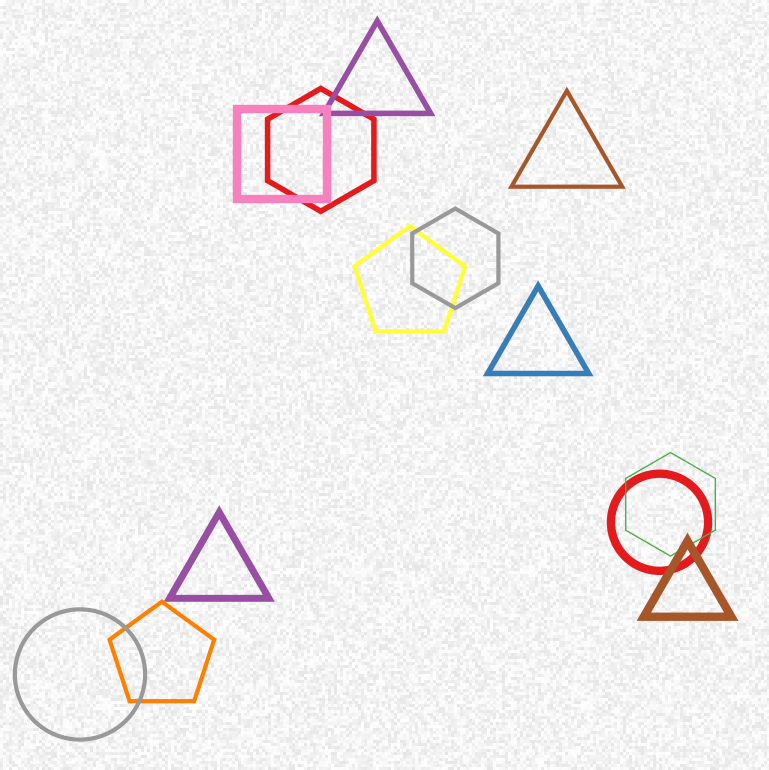[{"shape": "hexagon", "thickness": 2, "radius": 0.4, "center": [0.417, 0.805]}, {"shape": "circle", "thickness": 3, "radius": 0.32, "center": [0.857, 0.322]}, {"shape": "triangle", "thickness": 2, "radius": 0.38, "center": [0.699, 0.553]}, {"shape": "hexagon", "thickness": 0.5, "radius": 0.34, "center": [0.871, 0.345]}, {"shape": "triangle", "thickness": 2.5, "radius": 0.37, "center": [0.285, 0.26]}, {"shape": "triangle", "thickness": 2, "radius": 0.4, "center": [0.49, 0.893]}, {"shape": "pentagon", "thickness": 1.5, "radius": 0.36, "center": [0.21, 0.147]}, {"shape": "pentagon", "thickness": 1.5, "radius": 0.38, "center": [0.532, 0.631]}, {"shape": "triangle", "thickness": 3, "radius": 0.33, "center": [0.893, 0.232]}, {"shape": "triangle", "thickness": 1.5, "radius": 0.42, "center": [0.736, 0.799]}, {"shape": "square", "thickness": 3, "radius": 0.29, "center": [0.366, 0.8]}, {"shape": "hexagon", "thickness": 1.5, "radius": 0.32, "center": [0.591, 0.665]}, {"shape": "circle", "thickness": 1.5, "radius": 0.42, "center": [0.104, 0.124]}]